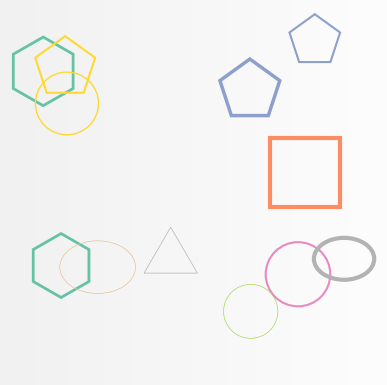[{"shape": "hexagon", "thickness": 2, "radius": 0.45, "center": [0.112, 0.815]}, {"shape": "hexagon", "thickness": 2, "radius": 0.42, "center": [0.158, 0.31]}, {"shape": "square", "thickness": 3, "radius": 0.45, "center": [0.788, 0.552]}, {"shape": "pentagon", "thickness": 1.5, "radius": 0.34, "center": [0.812, 0.894]}, {"shape": "pentagon", "thickness": 2.5, "radius": 0.41, "center": [0.645, 0.765]}, {"shape": "circle", "thickness": 1.5, "radius": 0.42, "center": [0.769, 0.288]}, {"shape": "circle", "thickness": 0.5, "radius": 0.35, "center": [0.647, 0.191]}, {"shape": "pentagon", "thickness": 1.5, "radius": 0.41, "center": [0.168, 0.825]}, {"shape": "circle", "thickness": 1, "radius": 0.41, "center": [0.173, 0.731]}, {"shape": "oval", "thickness": 0.5, "radius": 0.49, "center": [0.252, 0.306]}, {"shape": "triangle", "thickness": 0.5, "radius": 0.4, "center": [0.441, 0.33]}, {"shape": "oval", "thickness": 3, "radius": 0.39, "center": [0.888, 0.328]}]